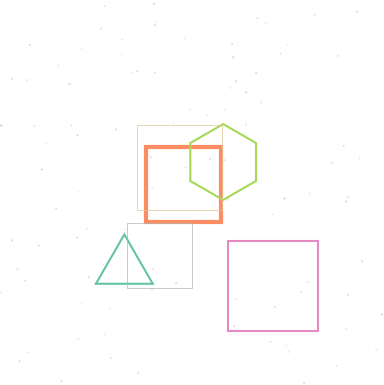[{"shape": "triangle", "thickness": 1.5, "radius": 0.43, "center": [0.323, 0.306]}, {"shape": "square", "thickness": 3, "radius": 0.49, "center": [0.477, 0.52]}, {"shape": "square", "thickness": 1.5, "radius": 0.58, "center": [0.709, 0.257]}, {"shape": "hexagon", "thickness": 1.5, "radius": 0.49, "center": [0.58, 0.579]}, {"shape": "square", "thickness": 0.5, "radius": 0.55, "center": [0.467, 0.565]}, {"shape": "square", "thickness": 0.5, "radius": 0.42, "center": [0.415, 0.336]}]